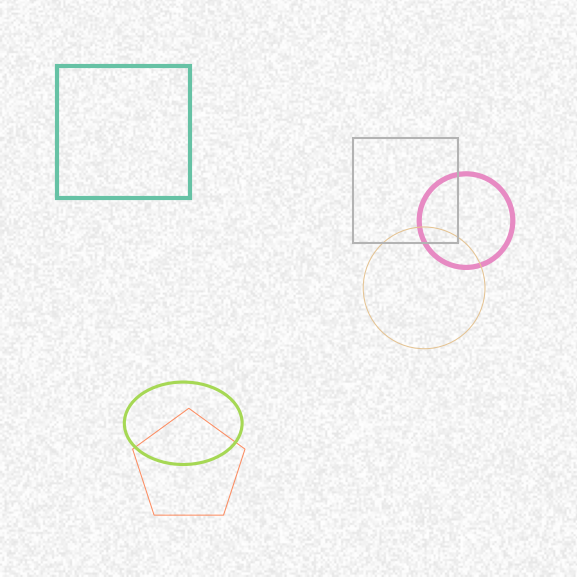[{"shape": "square", "thickness": 2, "radius": 0.57, "center": [0.214, 0.77]}, {"shape": "pentagon", "thickness": 0.5, "radius": 0.51, "center": [0.327, 0.19]}, {"shape": "circle", "thickness": 2.5, "radius": 0.41, "center": [0.807, 0.617]}, {"shape": "oval", "thickness": 1.5, "radius": 0.51, "center": [0.317, 0.266]}, {"shape": "circle", "thickness": 0.5, "radius": 0.53, "center": [0.734, 0.501]}, {"shape": "square", "thickness": 1, "radius": 0.45, "center": [0.702, 0.669]}]